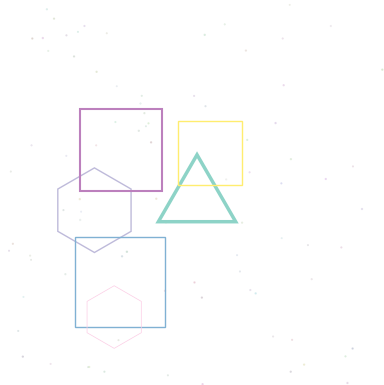[{"shape": "triangle", "thickness": 2.5, "radius": 0.58, "center": [0.512, 0.482]}, {"shape": "hexagon", "thickness": 1, "radius": 0.55, "center": [0.245, 0.454]}, {"shape": "square", "thickness": 1, "radius": 0.58, "center": [0.313, 0.267]}, {"shape": "hexagon", "thickness": 0.5, "radius": 0.41, "center": [0.297, 0.176]}, {"shape": "square", "thickness": 1.5, "radius": 0.53, "center": [0.314, 0.61]}, {"shape": "square", "thickness": 1, "radius": 0.42, "center": [0.546, 0.603]}]